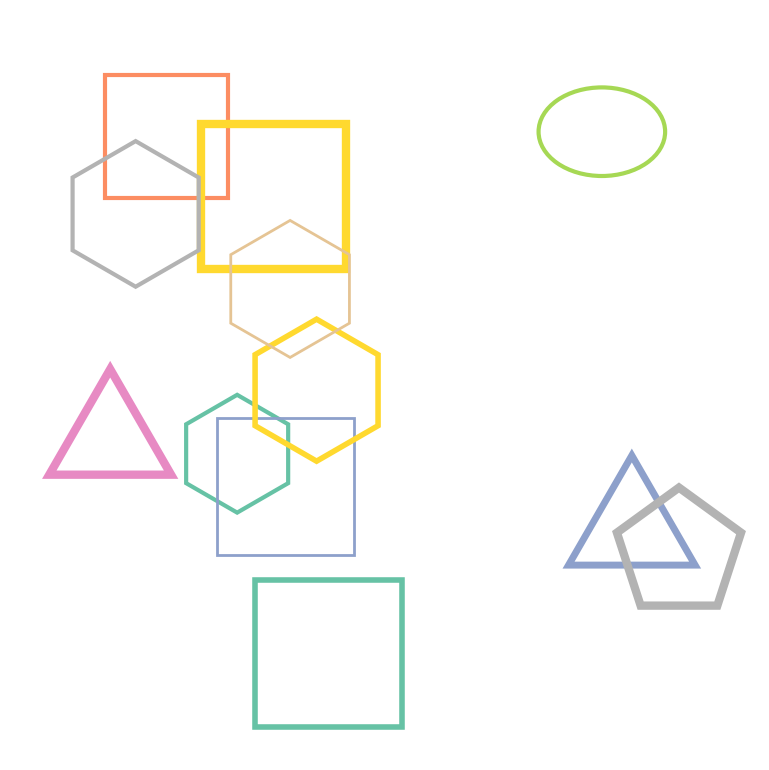[{"shape": "hexagon", "thickness": 1.5, "radius": 0.38, "center": [0.308, 0.411]}, {"shape": "square", "thickness": 2, "radius": 0.48, "center": [0.427, 0.151]}, {"shape": "square", "thickness": 1.5, "radius": 0.4, "center": [0.217, 0.823]}, {"shape": "triangle", "thickness": 2.5, "radius": 0.47, "center": [0.821, 0.314]}, {"shape": "square", "thickness": 1, "radius": 0.45, "center": [0.371, 0.369]}, {"shape": "triangle", "thickness": 3, "radius": 0.46, "center": [0.143, 0.429]}, {"shape": "oval", "thickness": 1.5, "radius": 0.41, "center": [0.782, 0.829]}, {"shape": "hexagon", "thickness": 2, "radius": 0.46, "center": [0.411, 0.493]}, {"shape": "square", "thickness": 3, "radius": 0.47, "center": [0.355, 0.745]}, {"shape": "hexagon", "thickness": 1, "radius": 0.44, "center": [0.377, 0.625]}, {"shape": "pentagon", "thickness": 3, "radius": 0.42, "center": [0.882, 0.282]}, {"shape": "hexagon", "thickness": 1.5, "radius": 0.47, "center": [0.176, 0.722]}]